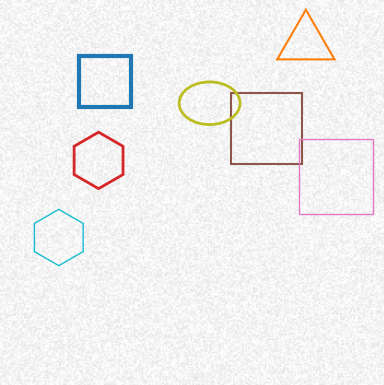[{"shape": "square", "thickness": 3, "radius": 0.33, "center": [0.272, 0.788]}, {"shape": "triangle", "thickness": 1.5, "radius": 0.43, "center": [0.794, 0.889]}, {"shape": "hexagon", "thickness": 2, "radius": 0.37, "center": [0.256, 0.583]}, {"shape": "square", "thickness": 1.5, "radius": 0.46, "center": [0.693, 0.666]}, {"shape": "square", "thickness": 1, "radius": 0.49, "center": [0.872, 0.542]}, {"shape": "oval", "thickness": 2, "radius": 0.4, "center": [0.544, 0.732]}, {"shape": "hexagon", "thickness": 1, "radius": 0.37, "center": [0.153, 0.383]}]